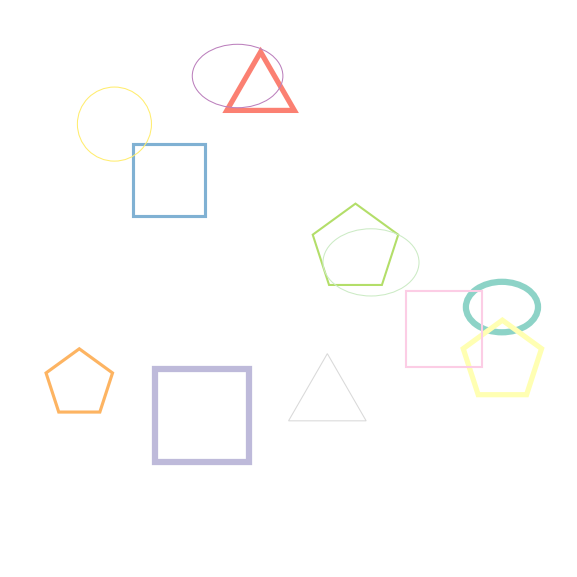[{"shape": "oval", "thickness": 3, "radius": 0.31, "center": [0.869, 0.467]}, {"shape": "pentagon", "thickness": 2.5, "radius": 0.36, "center": [0.87, 0.373]}, {"shape": "square", "thickness": 3, "radius": 0.41, "center": [0.35, 0.28]}, {"shape": "triangle", "thickness": 2.5, "radius": 0.34, "center": [0.451, 0.842]}, {"shape": "square", "thickness": 1.5, "radius": 0.31, "center": [0.293, 0.687]}, {"shape": "pentagon", "thickness": 1.5, "radius": 0.3, "center": [0.137, 0.335]}, {"shape": "pentagon", "thickness": 1, "radius": 0.39, "center": [0.616, 0.569]}, {"shape": "square", "thickness": 1, "radius": 0.33, "center": [0.769, 0.43]}, {"shape": "triangle", "thickness": 0.5, "radius": 0.39, "center": [0.567, 0.309]}, {"shape": "oval", "thickness": 0.5, "radius": 0.39, "center": [0.411, 0.868]}, {"shape": "oval", "thickness": 0.5, "radius": 0.42, "center": [0.642, 0.545]}, {"shape": "circle", "thickness": 0.5, "radius": 0.32, "center": [0.198, 0.784]}]